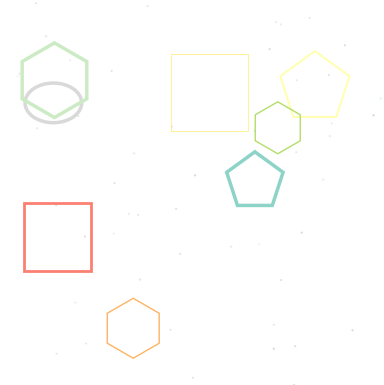[{"shape": "pentagon", "thickness": 2.5, "radius": 0.38, "center": [0.662, 0.529]}, {"shape": "pentagon", "thickness": 1.5, "radius": 0.47, "center": [0.818, 0.773]}, {"shape": "square", "thickness": 2, "radius": 0.44, "center": [0.149, 0.384]}, {"shape": "hexagon", "thickness": 1, "radius": 0.39, "center": [0.346, 0.147]}, {"shape": "hexagon", "thickness": 1, "radius": 0.34, "center": [0.721, 0.668]}, {"shape": "oval", "thickness": 2.5, "radius": 0.37, "center": [0.139, 0.733]}, {"shape": "hexagon", "thickness": 2.5, "radius": 0.48, "center": [0.142, 0.792]}, {"shape": "square", "thickness": 0.5, "radius": 0.5, "center": [0.543, 0.761]}]